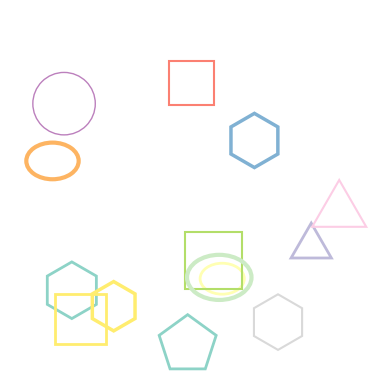[{"shape": "hexagon", "thickness": 2, "radius": 0.37, "center": [0.187, 0.246]}, {"shape": "pentagon", "thickness": 2, "radius": 0.39, "center": [0.487, 0.105]}, {"shape": "oval", "thickness": 2, "radius": 0.29, "center": [0.577, 0.276]}, {"shape": "triangle", "thickness": 2, "radius": 0.3, "center": [0.808, 0.36]}, {"shape": "square", "thickness": 1.5, "radius": 0.29, "center": [0.497, 0.785]}, {"shape": "hexagon", "thickness": 2.5, "radius": 0.35, "center": [0.661, 0.635]}, {"shape": "oval", "thickness": 3, "radius": 0.34, "center": [0.136, 0.582]}, {"shape": "square", "thickness": 1.5, "radius": 0.37, "center": [0.555, 0.324]}, {"shape": "triangle", "thickness": 1.5, "radius": 0.41, "center": [0.881, 0.451]}, {"shape": "hexagon", "thickness": 1.5, "radius": 0.36, "center": [0.722, 0.163]}, {"shape": "circle", "thickness": 1, "radius": 0.41, "center": [0.166, 0.731]}, {"shape": "oval", "thickness": 3, "radius": 0.42, "center": [0.57, 0.28]}, {"shape": "square", "thickness": 2, "radius": 0.33, "center": [0.21, 0.171]}, {"shape": "hexagon", "thickness": 2.5, "radius": 0.32, "center": [0.295, 0.205]}]